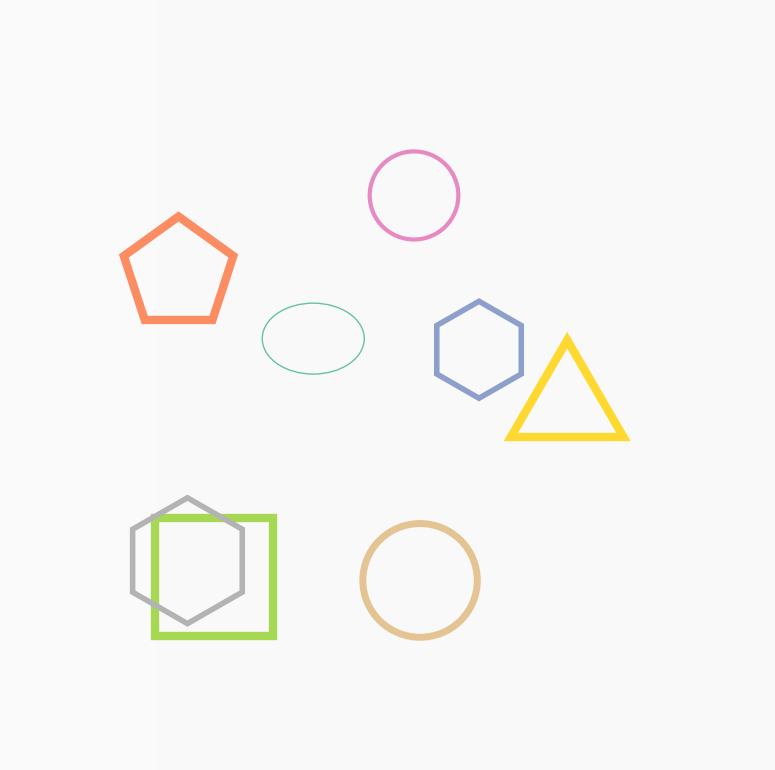[{"shape": "oval", "thickness": 0.5, "radius": 0.33, "center": [0.404, 0.56]}, {"shape": "pentagon", "thickness": 3, "radius": 0.37, "center": [0.23, 0.645]}, {"shape": "hexagon", "thickness": 2, "radius": 0.31, "center": [0.618, 0.546]}, {"shape": "circle", "thickness": 1.5, "radius": 0.29, "center": [0.534, 0.746]}, {"shape": "square", "thickness": 3, "radius": 0.38, "center": [0.276, 0.25]}, {"shape": "triangle", "thickness": 3, "radius": 0.42, "center": [0.732, 0.474]}, {"shape": "circle", "thickness": 2.5, "radius": 0.37, "center": [0.542, 0.246]}, {"shape": "hexagon", "thickness": 2, "radius": 0.41, "center": [0.242, 0.272]}]